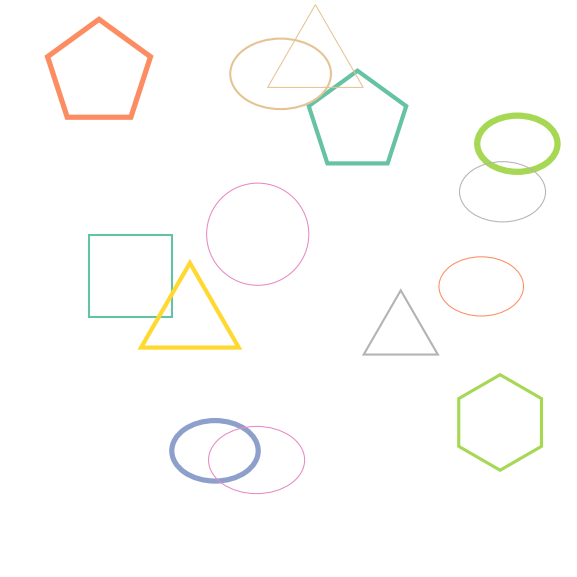[{"shape": "square", "thickness": 1, "radius": 0.36, "center": [0.226, 0.521]}, {"shape": "pentagon", "thickness": 2, "radius": 0.44, "center": [0.619, 0.788]}, {"shape": "pentagon", "thickness": 2.5, "radius": 0.47, "center": [0.171, 0.872]}, {"shape": "oval", "thickness": 0.5, "radius": 0.37, "center": [0.833, 0.503]}, {"shape": "oval", "thickness": 2.5, "radius": 0.37, "center": [0.372, 0.218]}, {"shape": "oval", "thickness": 0.5, "radius": 0.42, "center": [0.444, 0.203]}, {"shape": "circle", "thickness": 0.5, "radius": 0.44, "center": [0.446, 0.594]}, {"shape": "hexagon", "thickness": 1.5, "radius": 0.41, "center": [0.866, 0.268]}, {"shape": "oval", "thickness": 3, "radius": 0.35, "center": [0.896, 0.75]}, {"shape": "triangle", "thickness": 2, "radius": 0.49, "center": [0.329, 0.446]}, {"shape": "oval", "thickness": 1, "radius": 0.44, "center": [0.486, 0.871]}, {"shape": "triangle", "thickness": 0.5, "radius": 0.48, "center": [0.546, 0.896]}, {"shape": "oval", "thickness": 0.5, "radius": 0.37, "center": [0.87, 0.667]}, {"shape": "triangle", "thickness": 1, "radius": 0.37, "center": [0.694, 0.422]}]